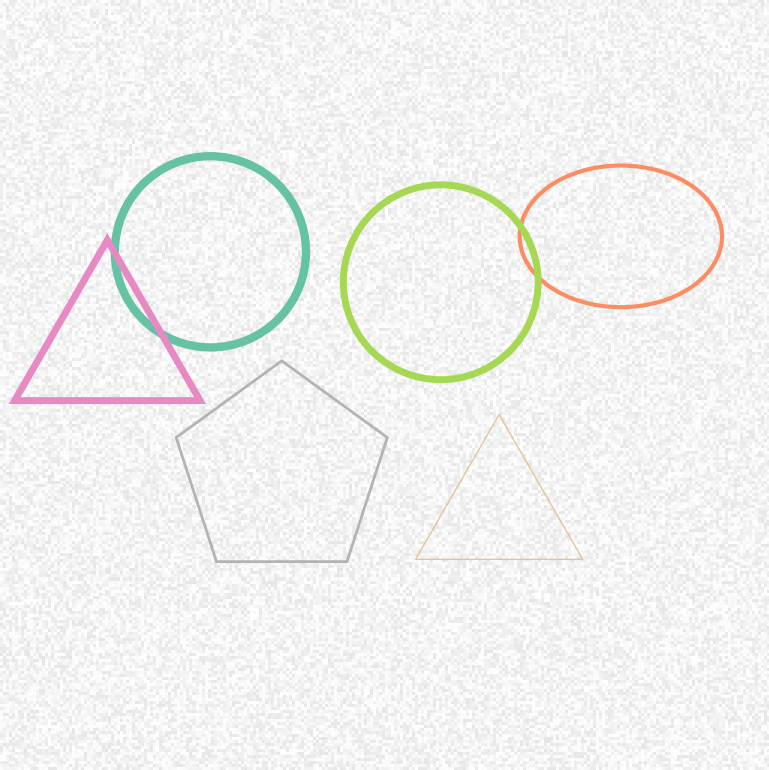[{"shape": "circle", "thickness": 3, "radius": 0.62, "center": [0.273, 0.673]}, {"shape": "oval", "thickness": 1.5, "radius": 0.66, "center": [0.806, 0.693]}, {"shape": "triangle", "thickness": 2.5, "radius": 0.69, "center": [0.139, 0.549]}, {"shape": "circle", "thickness": 2.5, "radius": 0.63, "center": [0.572, 0.633]}, {"shape": "triangle", "thickness": 0.5, "radius": 0.63, "center": [0.648, 0.336]}, {"shape": "pentagon", "thickness": 1, "radius": 0.72, "center": [0.366, 0.387]}]